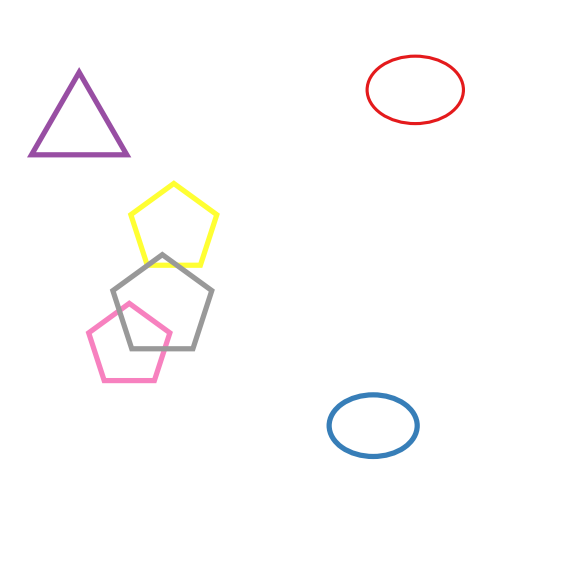[{"shape": "oval", "thickness": 1.5, "radius": 0.42, "center": [0.719, 0.843]}, {"shape": "oval", "thickness": 2.5, "radius": 0.38, "center": [0.646, 0.262]}, {"shape": "triangle", "thickness": 2.5, "radius": 0.48, "center": [0.137, 0.779]}, {"shape": "pentagon", "thickness": 2.5, "radius": 0.39, "center": [0.301, 0.603]}, {"shape": "pentagon", "thickness": 2.5, "radius": 0.37, "center": [0.224, 0.4]}, {"shape": "pentagon", "thickness": 2.5, "radius": 0.45, "center": [0.281, 0.468]}]